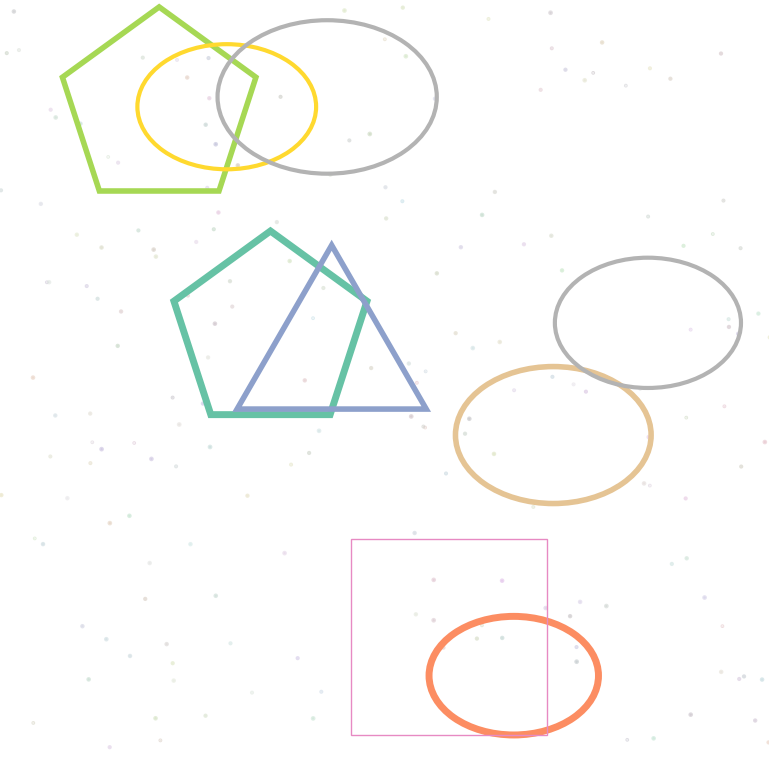[{"shape": "pentagon", "thickness": 2.5, "radius": 0.66, "center": [0.351, 0.568]}, {"shape": "oval", "thickness": 2.5, "radius": 0.55, "center": [0.667, 0.123]}, {"shape": "triangle", "thickness": 2, "radius": 0.71, "center": [0.431, 0.54]}, {"shape": "square", "thickness": 0.5, "radius": 0.64, "center": [0.583, 0.173]}, {"shape": "pentagon", "thickness": 2, "radius": 0.66, "center": [0.207, 0.859]}, {"shape": "oval", "thickness": 1.5, "radius": 0.58, "center": [0.294, 0.861]}, {"shape": "oval", "thickness": 2, "radius": 0.64, "center": [0.719, 0.435]}, {"shape": "oval", "thickness": 1.5, "radius": 0.6, "center": [0.841, 0.581]}, {"shape": "oval", "thickness": 1.5, "radius": 0.71, "center": [0.425, 0.874]}]